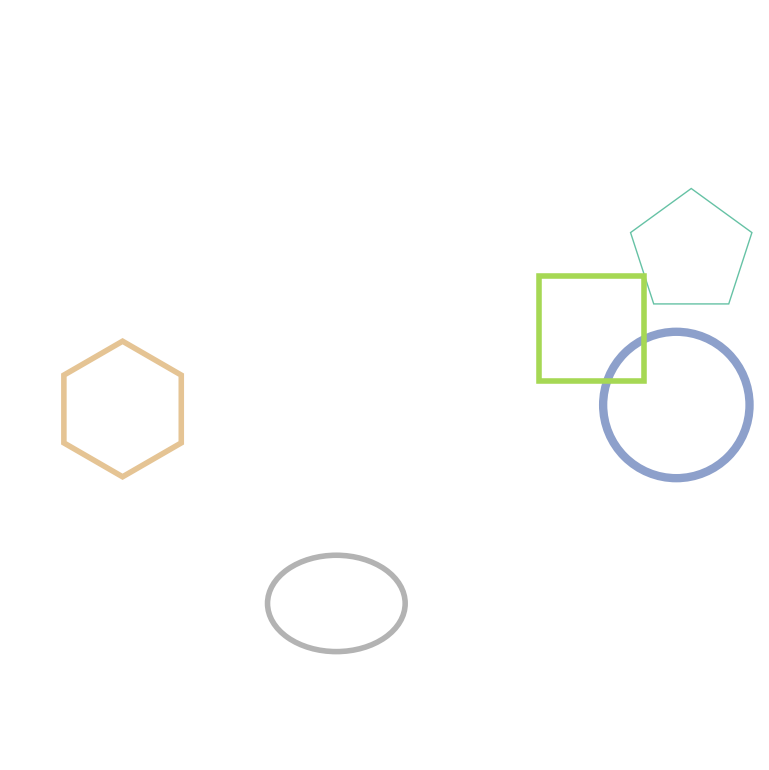[{"shape": "pentagon", "thickness": 0.5, "radius": 0.41, "center": [0.898, 0.672]}, {"shape": "circle", "thickness": 3, "radius": 0.48, "center": [0.878, 0.474]}, {"shape": "square", "thickness": 2, "radius": 0.34, "center": [0.768, 0.573]}, {"shape": "hexagon", "thickness": 2, "radius": 0.44, "center": [0.159, 0.469]}, {"shape": "oval", "thickness": 2, "radius": 0.45, "center": [0.437, 0.216]}]